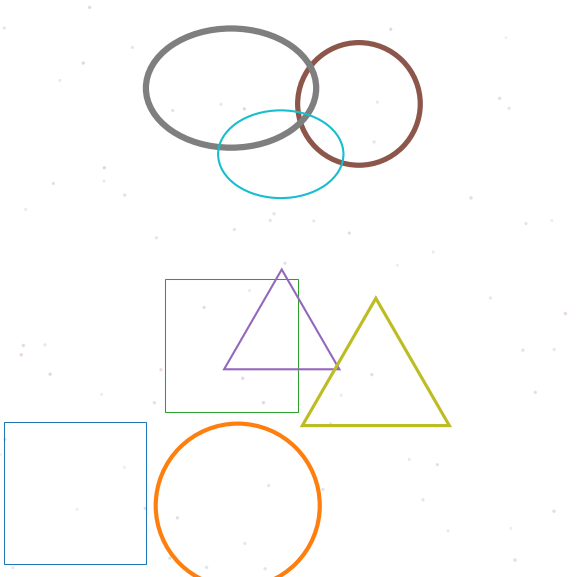[{"shape": "square", "thickness": 0.5, "radius": 0.61, "center": [0.129, 0.145]}, {"shape": "circle", "thickness": 2, "radius": 0.71, "center": [0.412, 0.124]}, {"shape": "square", "thickness": 0.5, "radius": 0.58, "center": [0.401, 0.401]}, {"shape": "triangle", "thickness": 1, "radius": 0.58, "center": [0.488, 0.417]}, {"shape": "circle", "thickness": 2.5, "radius": 0.53, "center": [0.622, 0.819]}, {"shape": "oval", "thickness": 3, "radius": 0.74, "center": [0.4, 0.847]}, {"shape": "triangle", "thickness": 1.5, "radius": 0.73, "center": [0.651, 0.336]}, {"shape": "oval", "thickness": 1, "radius": 0.54, "center": [0.486, 0.732]}]